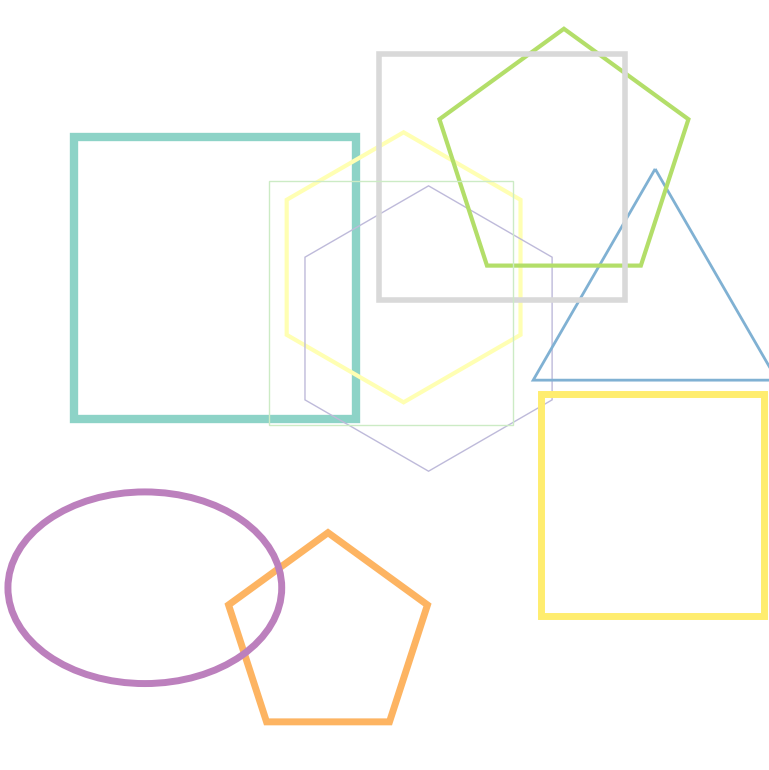[{"shape": "square", "thickness": 3, "radius": 0.92, "center": [0.279, 0.639]}, {"shape": "hexagon", "thickness": 1.5, "radius": 0.88, "center": [0.524, 0.653]}, {"shape": "hexagon", "thickness": 0.5, "radius": 0.93, "center": [0.557, 0.573]}, {"shape": "triangle", "thickness": 1, "radius": 0.91, "center": [0.851, 0.598]}, {"shape": "pentagon", "thickness": 2.5, "radius": 0.68, "center": [0.426, 0.172]}, {"shape": "pentagon", "thickness": 1.5, "radius": 0.85, "center": [0.732, 0.793]}, {"shape": "square", "thickness": 2, "radius": 0.8, "center": [0.652, 0.77]}, {"shape": "oval", "thickness": 2.5, "radius": 0.89, "center": [0.188, 0.237]}, {"shape": "square", "thickness": 0.5, "radius": 0.79, "center": [0.508, 0.606]}, {"shape": "square", "thickness": 2.5, "radius": 0.72, "center": [0.847, 0.344]}]